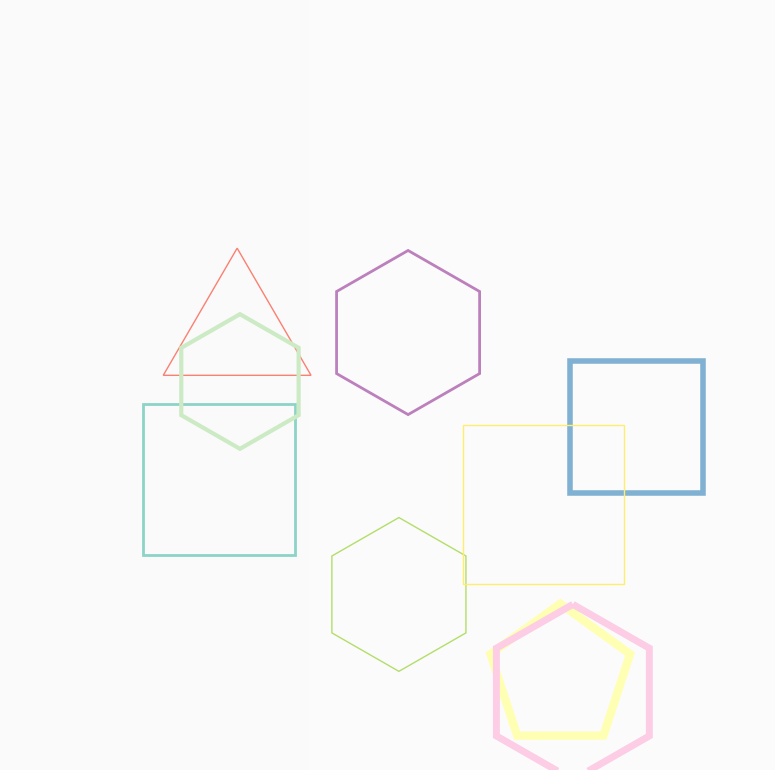[{"shape": "square", "thickness": 1, "radius": 0.49, "center": [0.283, 0.378]}, {"shape": "pentagon", "thickness": 3, "radius": 0.47, "center": [0.723, 0.121]}, {"shape": "triangle", "thickness": 0.5, "radius": 0.55, "center": [0.306, 0.568]}, {"shape": "square", "thickness": 2, "radius": 0.43, "center": [0.822, 0.445]}, {"shape": "hexagon", "thickness": 0.5, "radius": 0.5, "center": [0.515, 0.228]}, {"shape": "hexagon", "thickness": 2.5, "radius": 0.57, "center": [0.739, 0.101]}, {"shape": "hexagon", "thickness": 1, "radius": 0.53, "center": [0.527, 0.568]}, {"shape": "hexagon", "thickness": 1.5, "radius": 0.44, "center": [0.31, 0.505]}, {"shape": "square", "thickness": 0.5, "radius": 0.52, "center": [0.701, 0.345]}]